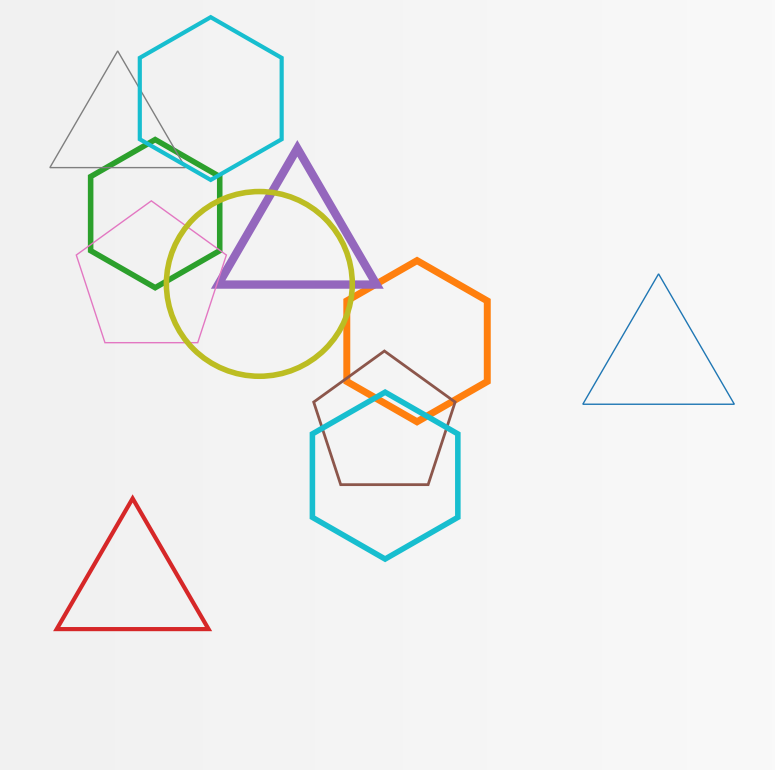[{"shape": "triangle", "thickness": 0.5, "radius": 0.56, "center": [0.85, 0.531]}, {"shape": "hexagon", "thickness": 2.5, "radius": 0.52, "center": [0.538, 0.557]}, {"shape": "hexagon", "thickness": 2, "radius": 0.48, "center": [0.2, 0.723]}, {"shape": "triangle", "thickness": 1.5, "radius": 0.57, "center": [0.171, 0.24]}, {"shape": "triangle", "thickness": 3, "radius": 0.59, "center": [0.384, 0.689]}, {"shape": "pentagon", "thickness": 1, "radius": 0.48, "center": [0.496, 0.448]}, {"shape": "pentagon", "thickness": 0.5, "radius": 0.51, "center": [0.195, 0.637]}, {"shape": "triangle", "thickness": 0.5, "radius": 0.51, "center": [0.152, 0.833]}, {"shape": "circle", "thickness": 2, "radius": 0.6, "center": [0.335, 0.631]}, {"shape": "hexagon", "thickness": 1.5, "radius": 0.53, "center": [0.272, 0.872]}, {"shape": "hexagon", "thickness": 2, "radius": 0.54, "center": [0.497, 0.382]}]